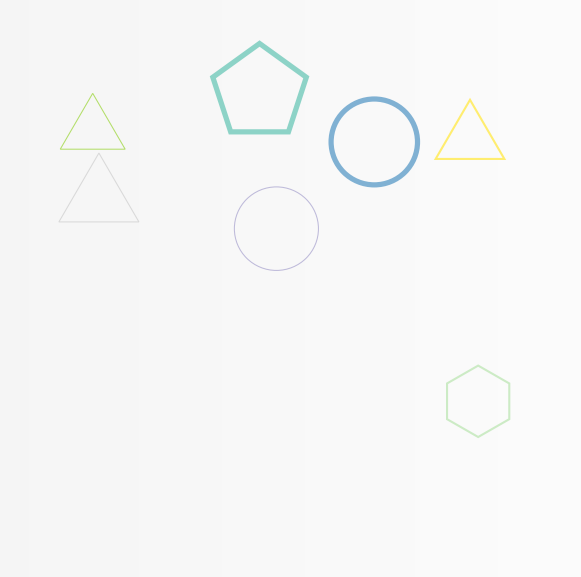[{"shape": "pentagon", "thickness": 2.5, "radius": 0.42, "center": [0.447, 0.839]}, {"shape": "circle", "thickness": 0.5, "radius": 0.36, "center": [0.476, 0.603]}, {"shape": "circle", "thickness": 2.5, "radius": 0.37, "center": [0.644, 0.753]}, {"shape": "triangle", "thickness": 0.5, "radius": 0.32, "center": [0.16, 0.773]}, {"shape": "triangle", "thickness": 0.5, "radius": 0.4, "center": [0.17, 0.655]}, {"shape": "hexagon", "thickness": 1, "radius": 0.31, "center": [0.823, 0.304]}, {"shape": "triangle", "thickness": 1, "radius": 0.34, "center": [0.809, 0.758]}]